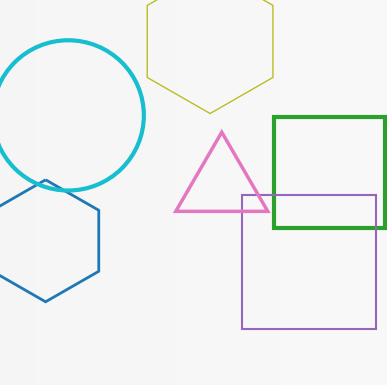[{"shape": "hexagon", "thickness": 2, "radius": 0.79, "center": [0.118, 0.375]}, {"shape": "square", "thickness": 3, "radius": 0.72, "center": [0.851, 0.552]}, {"shape": "square", "thickness": 1.5, "radius": 0.87, "center": [0.797, 0.319]}, {"shape": "triangle", "thickness": 2.5, "radius": 0.69, "center": [0.572, 0.52]}, {"shape": "hexagon", "thickness": 1, "radius": 0.94, "center": [0.542, 0.892]}, {"shape": "circle", "thickness": 3, "radius": 0.98, "center": [0.176, 0.7]}]